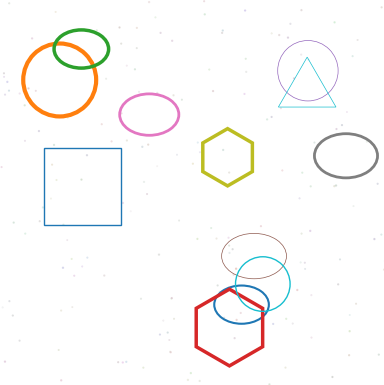[{"shape": "oval", "thickness": 1.5, "radius": 0.35, "center": [0.627, 0.209]}, {"shape": "square", "thickness": 1, "radius": 0.5, "center": [0.215, 0.515]}, {"shape": "circle", "thickness": 3, "radius": 0.47, "center": [0.155, 0.792]}, {"shape": "oval", "thickness": 2.5, "radius": 0.35, "center": [0.211, 0.873]}, {"shape": "hexagon", "thickness": 2.5, "radius": 0.5, "center": [0.596, 0.149]}, {"shape": "circle", "thickness": 0.5, "radius": 0.39, "center": [0.8, 0.816]}, {"shape": "oval", "thickness": 0.5, "radius": 0.42, "center": [0.66, 0.335]}, {"shape": "oval", "thickness": 2, "radius": 0.38, "center": [0.388, 0.702]}, {"shape": "oval", "thickness": 2, "radius": 0.41, "center": [0.899, 0.595]}, {"shape": "hexagon", "thickness": 2.5, "radius": 0.37, "center": [0.591, 0.591]}, {"shape": "triangle", "thickness": 0.5, "radius": 0.43, "center": [0.798, 0.765]}, {"shape": "circle", "thickness": 1, "radius": 0.35, "center": [0.683, 0.262]}]